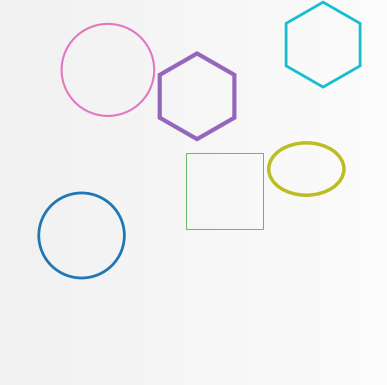[{"shape": "circle", "thickness": 2, "radius": 0.55, "center": [0.211, 0.388]}, {"shape": "square", "thickness": 0.5, "radius": 0.49, "center": [0.579, 0.503]}, {"shape": "hexagon", "thickness": 3, "radius": 0.56, "center": [0.509, 0.75]}, {"shape": "circle", "thickness": 1.5, "radius": 0.6, "center": [0.278, 0.818]}, {"shape": "oval", "thickness": 2.5, "radius": 0.49, "center": [0.791, 0.561]}, {"shape": "hexagon", "thickness": 2, "radius": 0.55, "center": [0.834, 0.884]}]